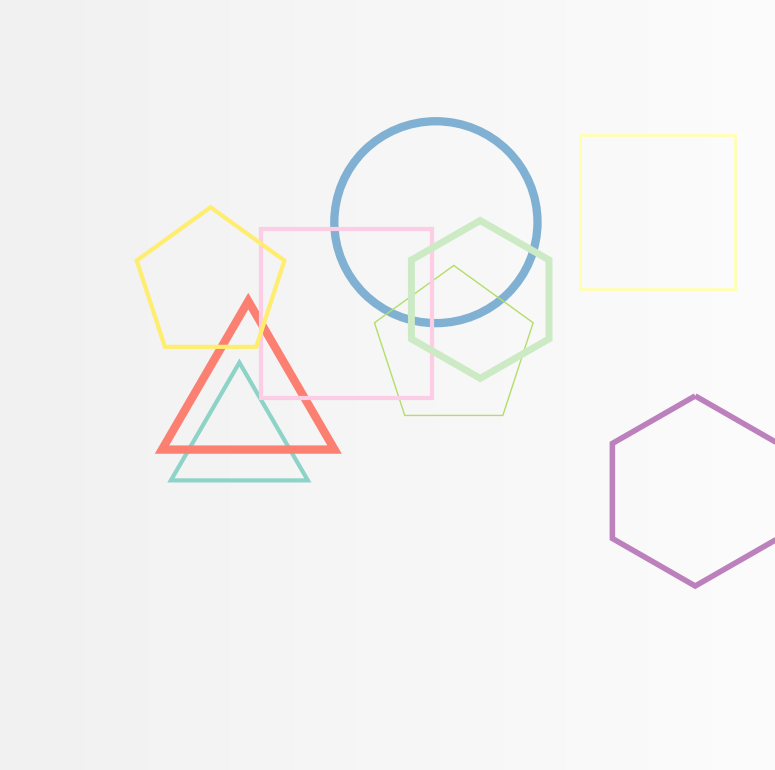[{"shape": "triangle", "thickness": 1.5, "radius": 0.51, "center": [0.309, 0.427]}, {"shape": "square", "thickness": 1, "radius": 0.5, "center": [0.848, 0.725]}, {"shape": "triangle", "thickness": 3, "radius": 0.64, "center": [0.32, 0.48]}, {"shape": "circle", "thickness": 3, "radius": 0.66, "center": [0.562, 0.711]}, {"shape": "pentagon", "thickness": 0.5, "radius": 0.54, "center": [0.586, 0.548]}, {"shape": "square", "thickness": 1.5, "radius": 0.55, "center": [0.447, 0.593]}, {"shape": "hexagon", "thickness": 2, "radius": 0.62, "center": [0.897, 0.362]}, {"shape": "hexagon", "thickness": 2.5, "radius": 0.51, "center": [0.62, 0.611]}, {"shape": "pentagon", "thickness": 1.5, "radius": 0.5, "center": [0.272, 0.631]}]